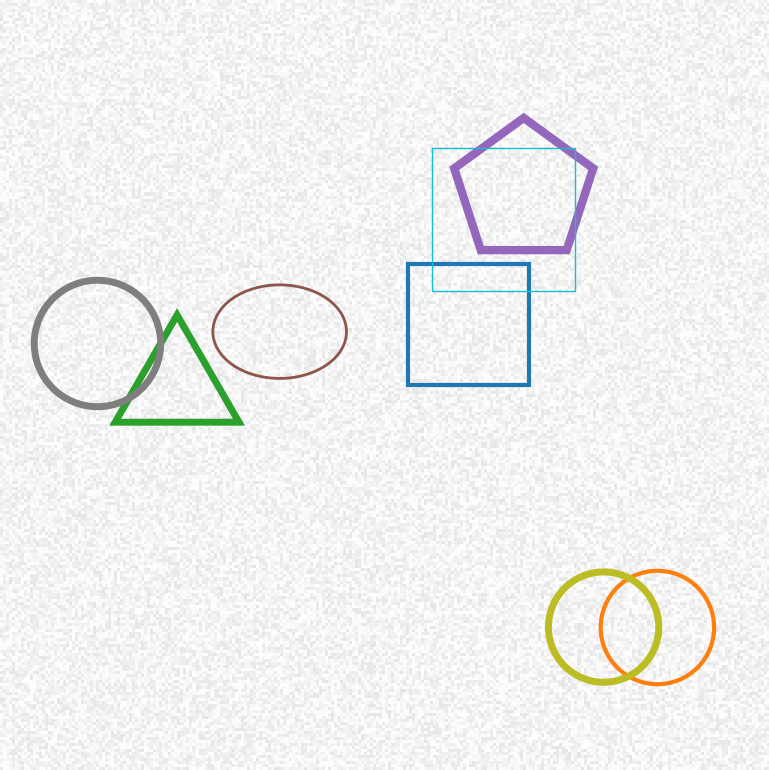[{"shape": "square", "thickness": 1.5, "radius": 0.39, "center": [0.608, 0.578]}, {"shape": "circle", "thickness": 1.5, "radius": 0.37, "center": [0.854, 0.185]}, {"shape": "triangle", "thickness": 2.5, "radius": 0.46, "center": [0.23, 0.498]}, {"shape": "pentagon", "thickness": 3, "radius": 0.47, "center": [0.68, 0.752]}, {"shape": "oval", "thickness": 1, "radius": 0.43, "center": [0.363, 0.569]}, {"shape": "circle", "thickness": 2.5, "radius": 0.41, "center": [0.127, 0.554]}, {"shape": "circle", "thickness": 2.5, "radius": 0.36, "center": [0.784, 0.186]}, {"shape": "square", "thickness": 0.5, "radius": 0.46, "center": [0.654, 0.715]}]